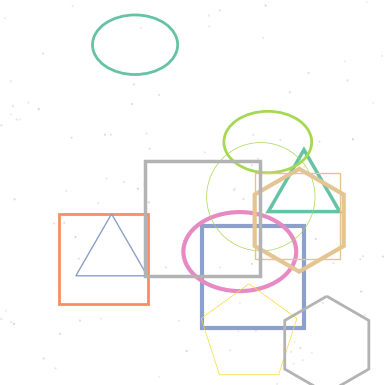[{"shape": "triangle", "thickness": 2.5, "radius": 0.54, "center": [0.79, 0.504]}, {"shape": "oval", "thickness": 2, "radius": 0.55, "center": [0.351, 0.884]}, {"shape": "square", "thickness": 2, "radius": 0.58, "center": [0.269, 0.327]}, {"shape": "square", "thickness": 3, "radius": 0.67, "center": [0.657, 0.28]}, {"shape": "triangle", "thickness": 1, "radius": 0.54, "center": [0.29, 0.337]}, {"shape": "oval", "thickness": 3, "radius": 0.73, "center": [0.623, 0.347]}, {"shape": "circle", "thickness": 0.5, "radius": 0.7, "center": [0.678, 0.489]}, {"shape": "oval", "thickness": 2, "radius": 0.57, "center": [0.696, 0.631]}, {"shape": "pentagon", "thickness": 0.5, "radius": 0.65, "center": [0.647, 0.132]}, {"shape": "square", "thickness": 1, "radius": 0.55, "center": [0.773, 0.439]}, {"shape": "hexagon", "thickness": 3, "radius": 0.67, "center": [0.777, 0.428]}, {"shape": "hexagon", "thickness": 2, "radius": 0.63, "center": [0.849, 0.104]}, {"shape": "square", "thickness": 2.5, "radius": 0.75, "center": [0.527, 0.433]}]